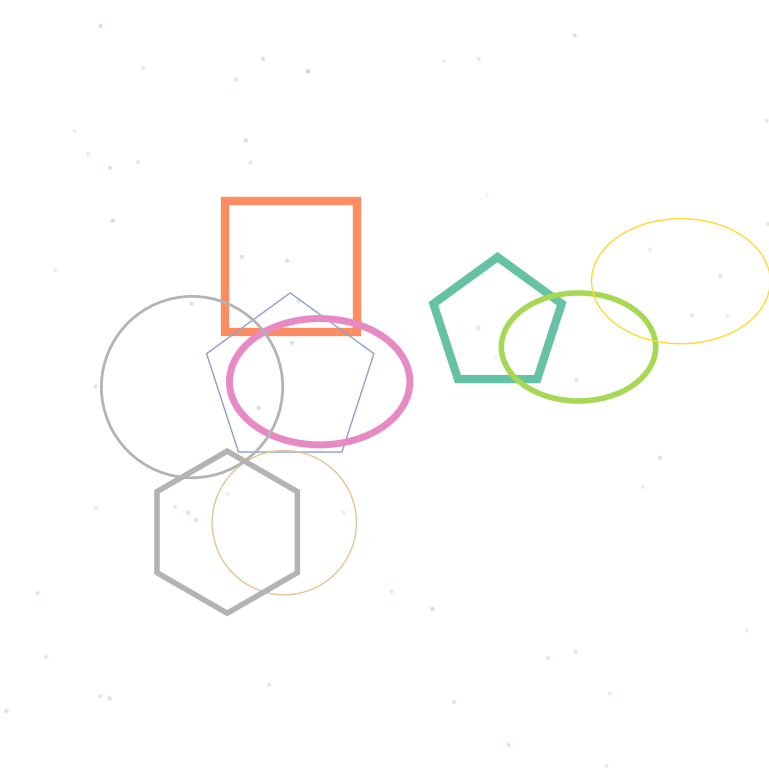[{"shape": "pentagon", "thickness": 3, "radius": 0.44, "center": [0.646, 0.579]}, {"shape": "square", "thickness": 3, "radius": 0.43, "center": [0.378, 0.654]}, {"shape": "pentagon", "thickness": 0.5, "radius": 0.57, "center": [0.377, 0.505]}, {"shape": "oval", "thickness": 2.5, "radius": 0.59, "center": [0.415, 0.504]}, {"shape": "oval", "thickness": 2, "radius": 0.5, "center": [0.751, 0.549]}, {"shape": "oval", "thickness": 0.5, "radius": 0.58, "center": [0.884, 0.635]}, {"shape": "circle", "thickness": 0.5, "radius": 0.47, "center": [0.369, 0.321]}, {"shape": "circle", "thickness": 1, "radius": 0.59, "center": [0.249, 0.497]}, {"shape": "hexagon", "thickness": 2, "radius": 0.53, "center": [0.295, 0.309]}]